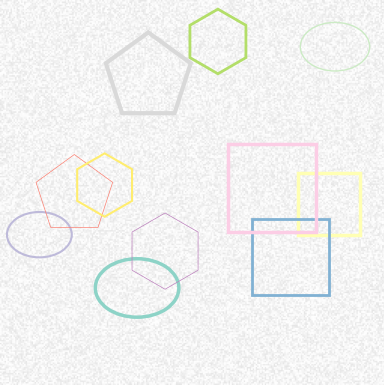[{"shape": "oval", "thickness": 2.5, "radius": 0.54, "center": [0.356, 0.252]}, {"shape": "square", "thickness": 2.5, "radius": 0.4, "center": [0.855, 0.471]}, {"shape": "oval", "thickness": 1.5, "radius": 0.42, "center": [0.102, 0.39]}, {"shape": "pentagon", "thickness": 0.5, "radius": 0.52, "center": [0.193, 0.494]}, {"shape": "square", "thickness": 2, "radius": 0.5, "center": [0.754, 0.332]}, {"shape": "hexagon", "thickness": 2, "radius": 0.42, "center": [0.566, 0.892]}, {"shape": "square", "thickness": 2.5, "radius": 0.57, "center": [0.706, 0.512]}, {"shape": "pentagon", "thickness": 3, "radius": 0.58, "center": [0.385, 0.8]}, {"shape": "hexagon", "thickness": 0.5, "radius": 0.5, "center": [0.429, 0.348]}, {"shape": "oval", "thickness": 1, "radius": 0.45, "center": [0.87, 0.879]}, {"shape": "hexagon", "thickness": 1.5, "radius": 0.41, "center": [0.272, 0.519]}]